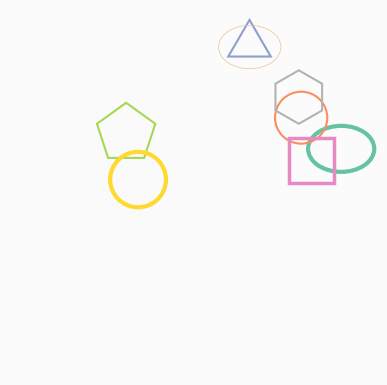[{"shape": "oval", "thickness": 3, "radius": 0.43, "center": [0.88, 0.613]}, {"shape": "circle", "thickness": 1.5, "radius": 0.34, "center": [0.777, 0.694]}, {"shape": "triangle", "thickness": 1.5, "radius": 0.32, "center": [0.644, 0.885]}, {"shape": "square", "thickness": 2.5, "radius": 0.29, "center": [0.804, 0.584]}, {"shape": "pentagon", "thickness": 1.5, "radius": 0.4, "center": [0.326, 0.654]}, {"shape": "circle", "thickness": 3, "radius": 0.36, "center": [0.356, 0.534]}, {"shape": "oval", "thickness": 0.5, "radius": 0.4, "center": [0.644, 0.878]}, {"shape": "hexagon", "thickness": 1.5, "radius": 0.35, "center": [0.771, 0.748]}]